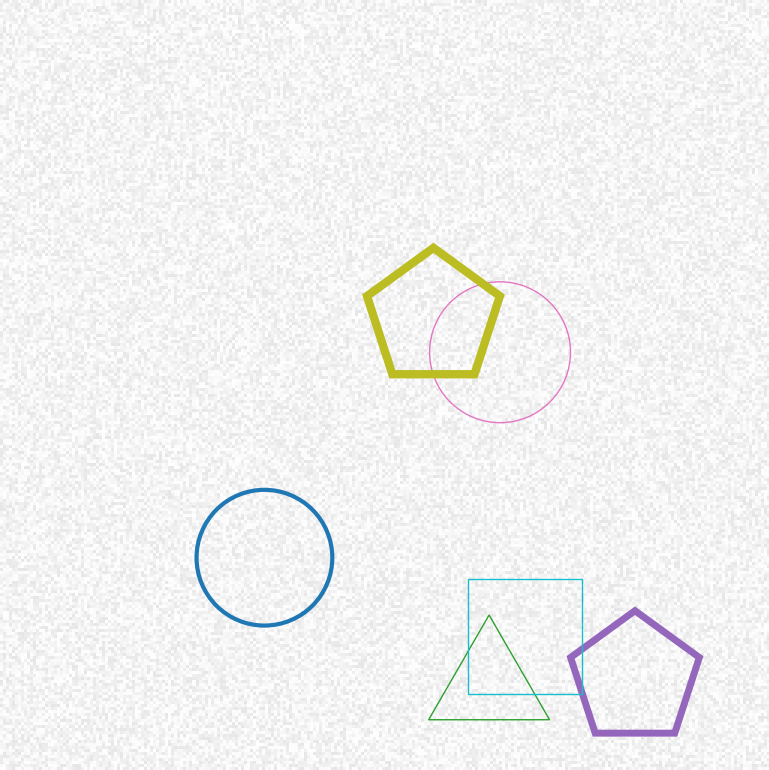[{"shape": "circle", "thickness": 1.5, "radius": 0.44, "center": [0.343, 0.276]}, {"shape": "triangle", "thickness": 0.5, "radius": 0.45, "center": [0.635, 0.111]}, {"shape": "pentagon", "thickness": 2.5, "radius": 0.44, "center": [0.825, 0.119]}, {"shape": "circle", "thickness": 0.5, "radius": 0.46, "center": [0.649, 0.543]}, {"shape": "pentagon", "thickness": 3, "radius": 0.45, "center": [0.563, 0.587]}, {"shape": "square", "thickness": 0.5, "radius": 0.37, "center": [0.682, 0.173]}]